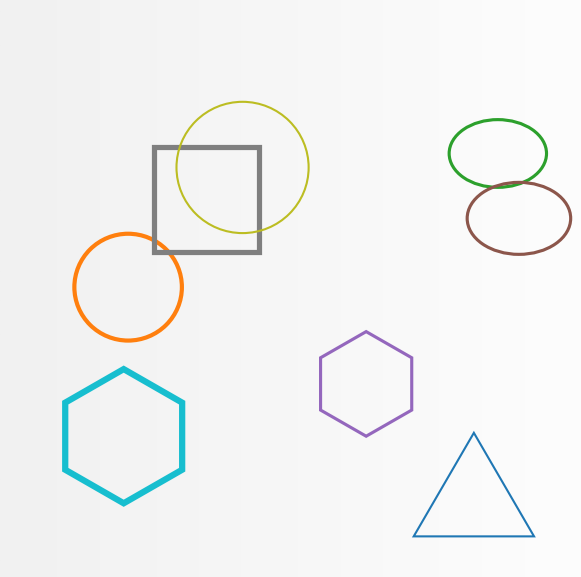[{"shape": "triangle", "thickness": 1, "radius": 0.6, "center": [0.815, 0.13]}, {"shape": "circle", "thickness": 2, "radius": 0.46, "center": [0.22, 0.502]}, {"shape": "oval", "thickness": 1.5, "radius": 0.42, "center": [0.856, 0.733]}, {"shape": "hexagon", "thickness": 1.5, "radius": 0.45, "center": [0.63, 0.334]}, {"shape": "oval", "thickness": 1.5, "radius": 0.45, "center": [0.893, 0.621]}, {"shape": "square", "thickness": 2.5, "radius": 0.45, "center": [0.355, 0.654]}, {"shape": "circle", "thickness": 1, "radius": 0.57, "center": [0.417, 0.709]}, {"shape": "hexagon", "thickness": 3, "radius": 0.58, "center": [0.213, 0.244]}]